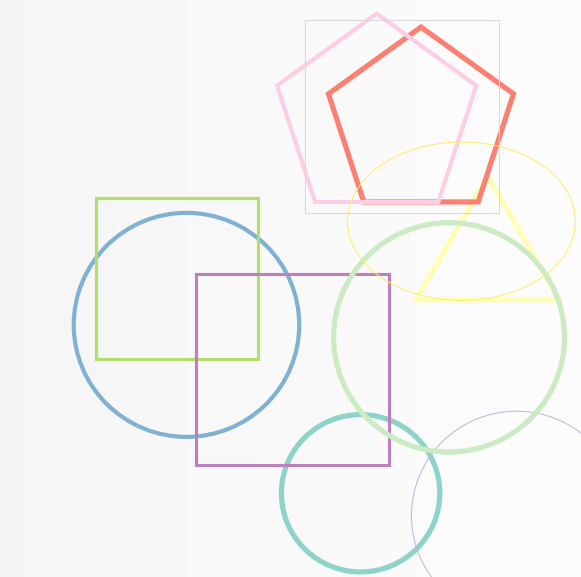[{"shape": "circle", "thickness": 2.5, "radius": 0.68, "center": [0.62, 0.145]}, {"shape": "triangle", "thickness": 2.5, "radius": 0.71, "center": [0.839, 0.551]}, {"shape": "circle", "thickness": 0.5, "radius": 0.9, "center": [0.889, 0.106]}, {"shape": "pentagon", "thickness": 2.5, "radius": 0.84, "center": [0.724, 0.785]}, {"shape": "circle", "thickness": 2, "radius": 0.97, "center": [0.321, 0.437]}, {"shape": "square", "thickness": 1.5, "radius": 0.7, "center": [0.305, 0.516]}, {"shape": "pentagon", "thickness": 2, "radius": 0.9, "center": [0.648, 0.795]}, {"shape": "square", "thickness": 0.5, "radius": 0.84, "center": [0.692, 0.798]}, {"shape": "square", "thickness": 1.5, "radius": 0.83, "center": [0.503, 0.359]}, {"shape": "circle", "thickness": 2.5, "radius": 0.99, "center": [0.773, 0.415]}, {"shape": "oval", "thickness": 0.5, "radius": 0.98, "center": [0.794, 0.616]}]